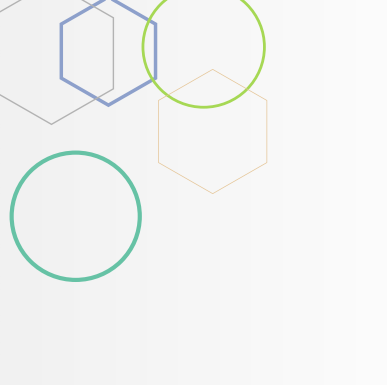[{"shape": "circle", "thickness": 3, "radius": 0.83, "center": [0.195, 0.438]}, {"shape": "hexagon", "thickness": 2.5, "radius": 0.7, "center": [0.28, 0.867]}, {"shape": "circle", "thickness": 2, "radius": 0.78, "center": [0.526, 0.878]}, {"shape": "hexagon", "thickness": 0.5, "radius": 0.81, "center": [0.549, 0.658]}, {"shape": "hexagon", "thickness": 1, "radius": 0.92, "center": [0.133, 0.862]}]